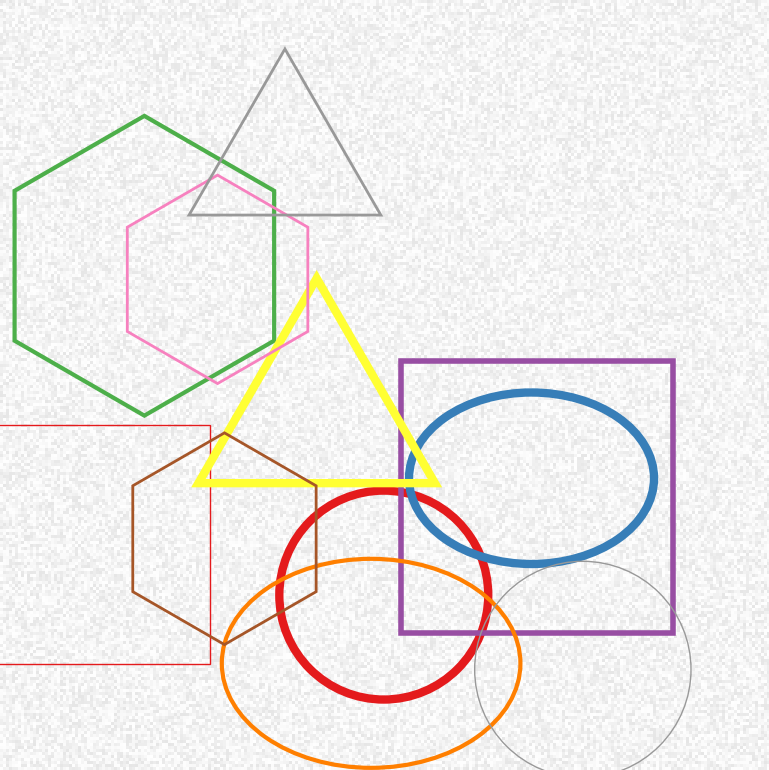[{"shape": "circle", "thickness": 3, "radius": 0.68, "center": [0.498, 0.227]}, {"shape": "square", "thickness": 0.5, "radius": 0.78, "center": [0.117, 0.293]}, {"shape": "oval", "thickness": 3, "radius": 0.8, "center": [0.69, 0.379]}, {"shape": "hexagon", "thickness": 1.5, "radius": 0.97, "center": [0.187, 0.655]}, {"shape": "square", "thickness": 2, "radius": 0.88, "center": [0.698, 0.355]}, {"shape": "oval", "thickness": 1.5, "radius": 0.97, "center": [0.482, 0.139]}, {"shape": "triangle", "thickness": 3, "radius": 0.89, "center": [0.411, 0.461]}, {"shape": "hexagon", "thickness": 1, "radius": 0.69, "center": [0.291, 0.3]}, {"shape": "hexagon", "thickness": 1, "radius": 0.68, "center": [0.283, 0.637]}, {"shape": "triangle", "thickness": 1, "radius": 0.72, "center": [0.37, 0.793]}, {"shape": "circle", "thickness": 0.5, "radius": 0.7, "center": [0.757, 0.131]}]